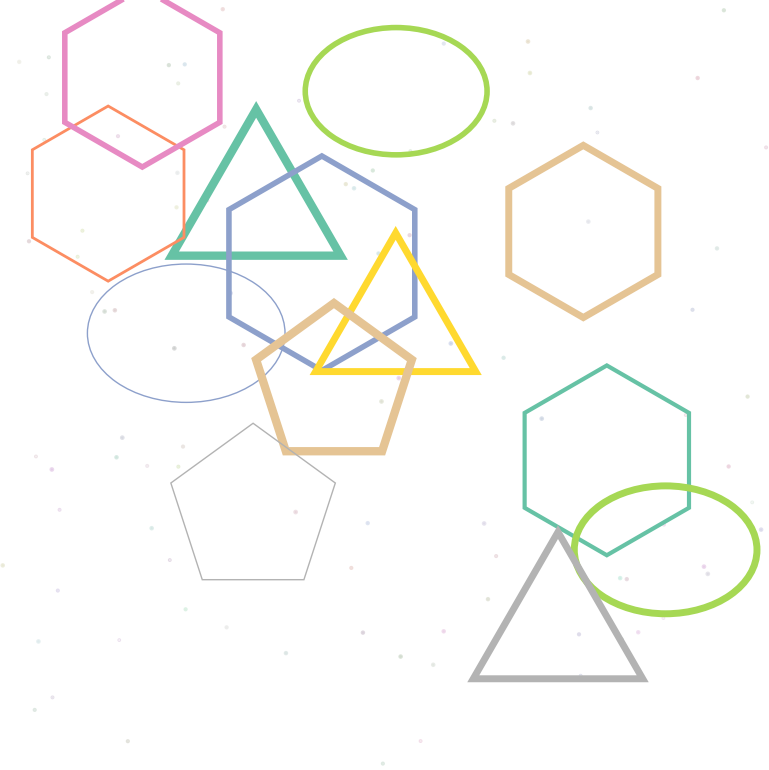[{"shape": "triangle", "thickness": 3, "radius": 0.63, "center": [0.333, 0.731]}, {"shape": "hexagon", "thickness": 1.5, "radius": 0.62, "center": [0.788, 0.402]}, {"shape": "hexagon", "thickness": 1, "radius": 0.57, "center": [0.14, 0.749]}, {"shape": "hexagon", "thickness": 2, "radius": 0.7, "center": [0.418, 0.658]}, {"shape": "oval", "thickness": 0.5, "radius": 0.64, "center": [0.242, 0.567]}, {"shape": "hexagon", "thickness": 2, "radius": 0.58, "center": [0.185, 0.899]}, {"shape": "oval", "thickness": 2.5, "radius": 0.59, "center": [0.864, 0.286]}, {"shape": "oval", "thickness": 2, "radius": 0.59, "center": [0.514, 0.882]}, {"shape": "triangle", "thickness": 2.5, "radius": 0.6, "center": [0.514, 0.577]}, {"shape": "pentagon", "thickness": 3, "radius": 0.53, "center": [0.434, 0.5]}, {"shape": "hexagon", "thickness": 2.5, "radius": 0.56, "center": [0.758, 0.699]}, {"shape": "triangle", "thickness": 2.5, "radius": 0.64, "center": [0.725, 0.182]}, {"shape": "pentagon", "thickness": 0.5, "radius": 0.56, "center": [0.329, 0.338]}]